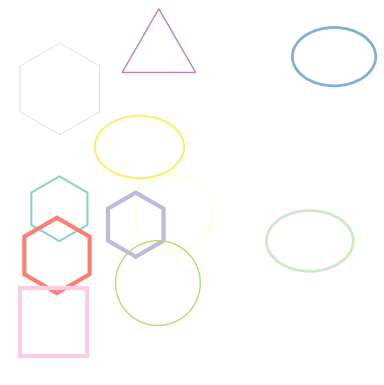[{"shape": "hexagon", "thickness": 1.5, "radius": 0.42, "center": [0.154, 0.458]}, {"shape": "circle", "thickness": 0.5, "radius": 0.5, "center": [0.451, 0.446]}, {"shape": "hexagon", "thickness": 3, "radius": 0.42, "center": [0.353, 0.416]}, {"shape": "hexagon", "thickness": 3, "radius": 0.49, "center": [0.148, 0.337]}, {"shape": "oval", "thickness": 2, "radius": 0.54, "center": [0.868, 0.853]}, {"shape": "circle", "thickness": 1, "radius": 0.55, "center": [0.41, 0.265]}, {"shape": "square", "thickness": 3, "radius": 0.44, "center": [0.14, 0.163]}, {"shape": "hexagon", "thickness": 0.5, "radius": 0.6, "center": [0.155, 0.769]}, {"shape": "triangle", "thickness": 1, "radius": 0.55, "center": [0.413, 0.867]}, {"shape": "oval", "thickness": 2, "radius": 0.56, "center": [0.805, 0.374]}, {"shape": "oval", "thickness": 1.5, "radius": 0.58, "center": [0.362, 0.618]}]